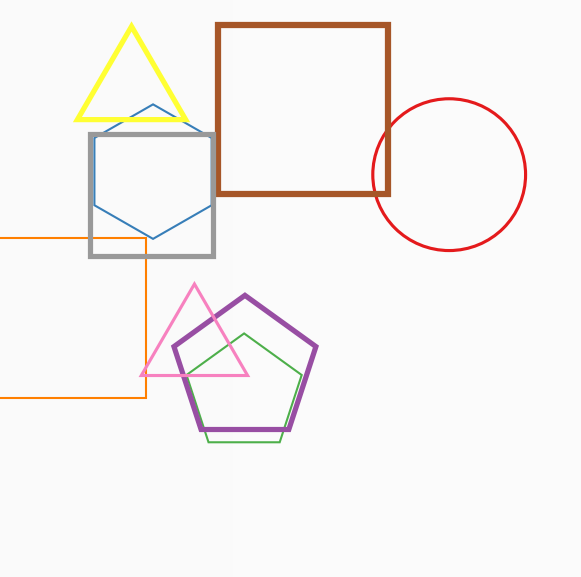[{"shape": "circle", "thickness": 1.5, "radius": 0.66, "center": [0.773, 0.697]}, {"shape": "hexagon", "thickness": 1, "radius": 0.58, "center": [0.263, 0.702]}, {"shape": "pentagon", "thickness": 1, "radius": 0.52, "center": [0.42, 0.318]}, {"shape": "pentagon", "thickness": 2.5, "radius": 0.64, "center": [0.421, 0.359]}, {"shape": "square", "thickness": 1, "radius": 0.69, "center": [0.113, 0.448]}, {"shape": "triangle", "thickness": 2.5, "radius": 0.54, "center": [0.226, 0.846]}, {"shape": "square", "thickness": 3, "radius": 0.73, "center": [0.522, 0.81]}, {"shape": "triangle", "thickness": 1.5, "radius": 0.53, "center": [0.335, 0.402]}, {"shape": "square", "thickness": 2.5, "radius": 0.53, "center": [0.261, 0.662]}]